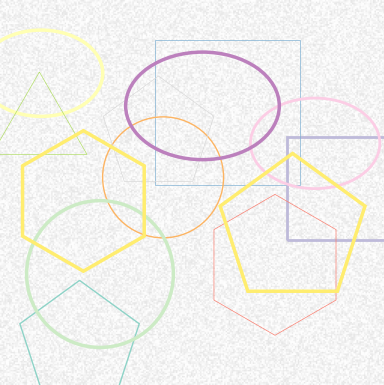[{"shape": "pentagon", "thickness": 1, "radius": 0.81, "center": [0.207, 0.109]}, {"shape": "oval", "thickness": 2.5, "radius": 0.8, "center": [0.107, 0.81]}, {"shape": "square", "thickness": 2, "radius": 0.67, "center": [0.878, 0.511]}, {"shape": "hexagon", "thickness": 0.5, "radius": 0.92, "center": [0.714, 0.312]}, {"shape": "square", "thickness": 0.5, "radius": 0.94, "center": [0.59, 0.708]}, {"shape": "circle", "thickness": 1, "radius": 0.79, "center": [0.424, 0.539]}, {"shape": "triangle", "thickness": 0.5, "radius": 0.71, "center": [0.102, 0.67]}, {"shape": "oval", "thickness": 2, "radius": 0.84, "center": [0.819, 0.628]}, {"shape": "pentagon", "thickness": 0.5, "radius": 0.76, "center": [0.412, 0.651]}, {"shape": "oval", "thickness": 2.5, "radius": 1.0, "center": [0.526, 0.725]}, {"shape": "circle", "thickness": 2.5, "radius": 0.95, "center": [0.26, 0.288]}, {"shape": "pentagon", "thickness": 2.5, "radius": 0.99, "center": [0.76, 0.404]}, {"shape": "hexagon", "thickness": 2.5, "radius": 0.91, "center": [0.217, 0.478]}]